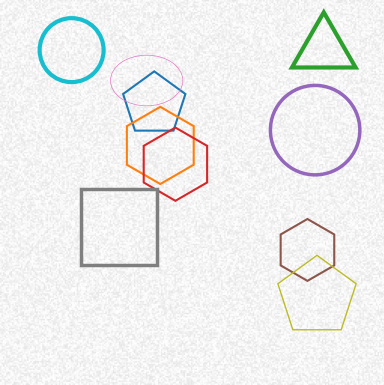[{"shape": "pentagon", "thickness": 1.5, "radius": 0.43, "center": [0.401, 0.73]}, {"shape": "hexagon", "thickness": 1.5, "radius": 0.5, "center": [0.416, 0.622]}, {"shape": "triangle", "thickness": 3, "radius": 0.48, "center": [0.841, 0.872]}, {"shape": "hexagon", "thickness": 1.5, "radius": 0.48, "center": [0.456, 0.574]}, {"shape": "circle", "thickness": 2.5, "radius": 0.58, "center": [0.818, 0.662]}, {"shape": "hexagon", "thickness": 1.5, "radius": 0.4, "center": [0.799, 0.351]}, {"shape": "oval", "thickness": 0.5, "radius": 0.47, "center": [0.381, 0.791]}, {"shape": "square", "thickness": 2.5, "radius": 0.49, "center": [0.31, 0.411]}, {"shape": "pentagon", "thickness": 1, "radius": 0.53, "center": [0.823, 0.23]}, {"shape": "circle", "thickness": 3, "radius": 0.42, "center": [0.186, 0.87]}]